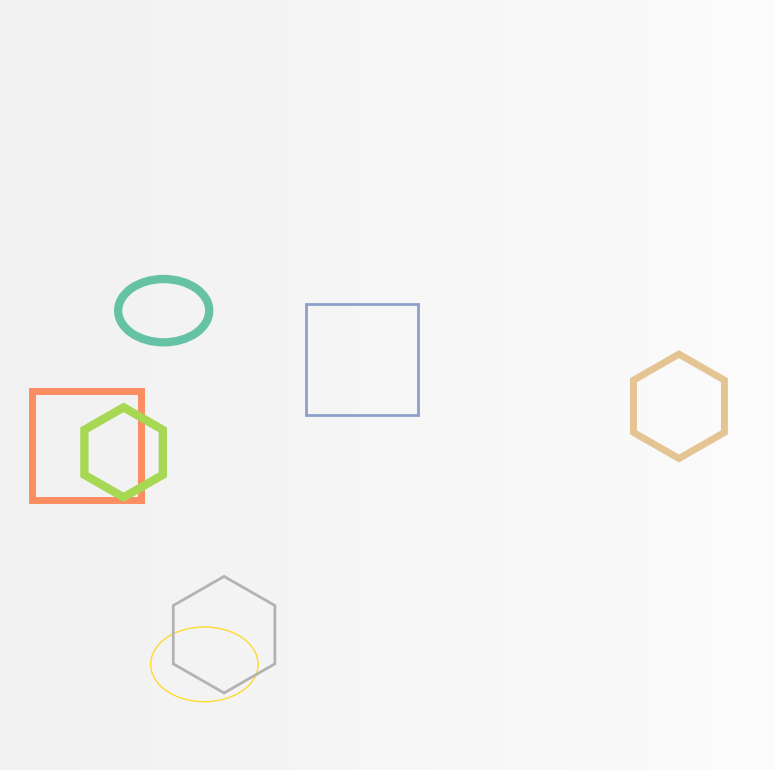[{"shape": "oval", "thickness": 3, "radius": 0.29, "center": [0.211, 0.597]}, {"shape": "square", "thickness": 2.5, "radius": 0.35, "center": [0.112, 0.421]}, {"shape": "square", "thickness": 1, "radius": 0.36, "center": [0.468, 0.533]}, {"shape": "hexagon", "thickness": 3, "radius": 0.29, "center": [0.159, 0.413]}, {"shape": "oval", "thickness": 0.5, "radius": 0.35, "center": [0.264, 0.137]}, {"shape": "hexagon", "thickness": 2.5, "radius": 0.34, "center": [0.876, 0.472]}, {"shape": "hexagon", "thickness": 1, "radius": 0.38, "center": [0.289, 0.176]}]